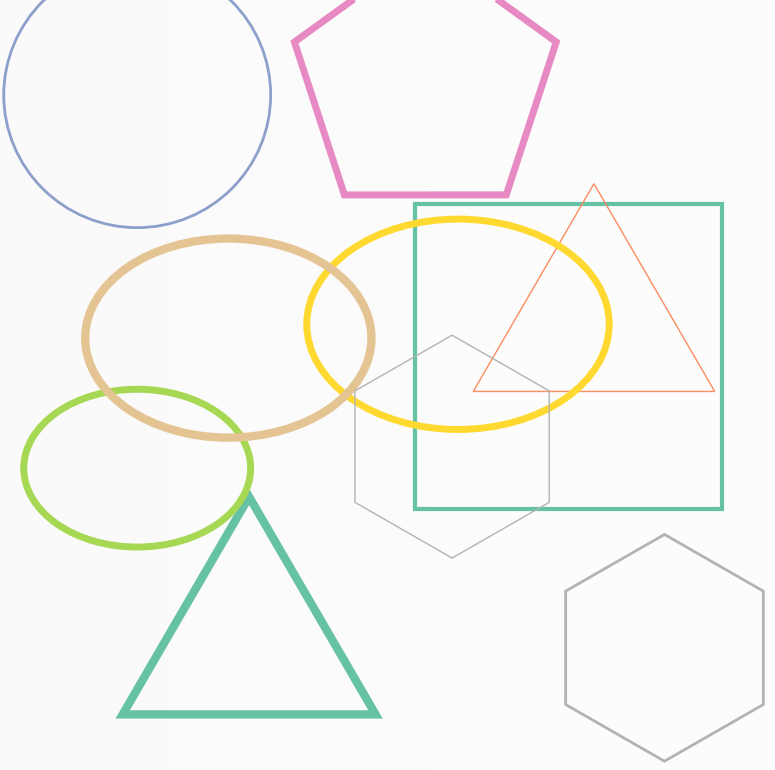[{"shape": "triangle", "thickness": 3, "radius": 0.94, "center": [0.321, 0.166]}, {"shape": "square", "thickness": 1.5, "radius": 0.99, "center": [0.734, 0.537]}, {"shape": "triangle", "thickness": 0.5, "radius": 0.9, "center": [0.766, 0.582]}, {"shape": "circle", "thickness": 1, "radius": 0.86, "center": [0.177, 0.877]}, {"shape": "pentagon", "thickness": 2.5, "radius": 0.89, "center": [0.549, 0.891]}, {"shape": "oval", "thickness": 2.5, "radius": 0.73, "center": [0.177, 0.392]}, {"shape": "oval", "thickness": 2.5, "radius": 0.98, "center": [0.591, 0.579]}, {"shape": "oval", "thickness": 3, "radius": 0.92, "center": [0.295, 0.561]}, {"shape": "hexagon", "thickness": 0.5, "radius": 0.72, "center": [0.583, 0.42]}, {"shape": "hexagon", "thickness": 1, "radius": 0.74, "center": [0.857, 0.159]}]